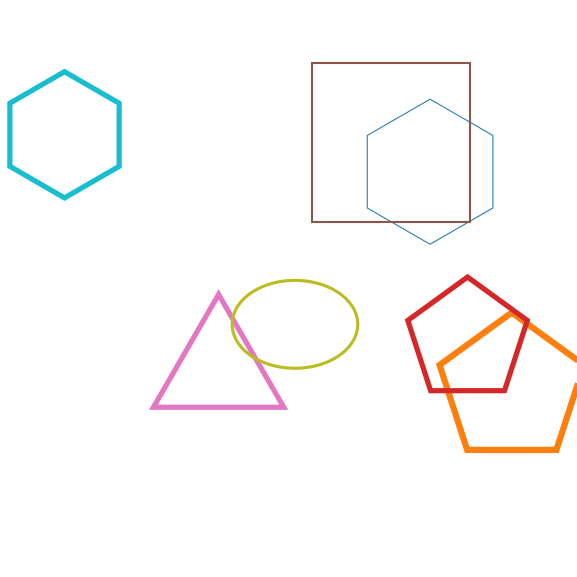[{"shape": "hexagon", "thickness": 0.5, "radius": 0.63, "center": [0.745, 0.702]}, {"shape": "pentagon", "thickness": 3, "radius": 0.66, "center": [0.886, 0.326]}, {"shape": "pentagon", "thickness": 2.5, "radius": 0.54, "center": [0.81, 0.411]}, {"shape": "square", "thickness": 1, "radius": 0.69, "center": [0.677, 0.752]}, {"shape": "triangle", "thickness": 2.5, "radius": 0.65, "center": [0.379, 0.359]}, {"shape": "oval", "thickness": 1.5, "radius": 0.54, "center": [0.511, 0.438]}, {"shape": "hexagon", "thickness": 2.5, "radius": 0.55, "center": [0.112, 0.766]}]